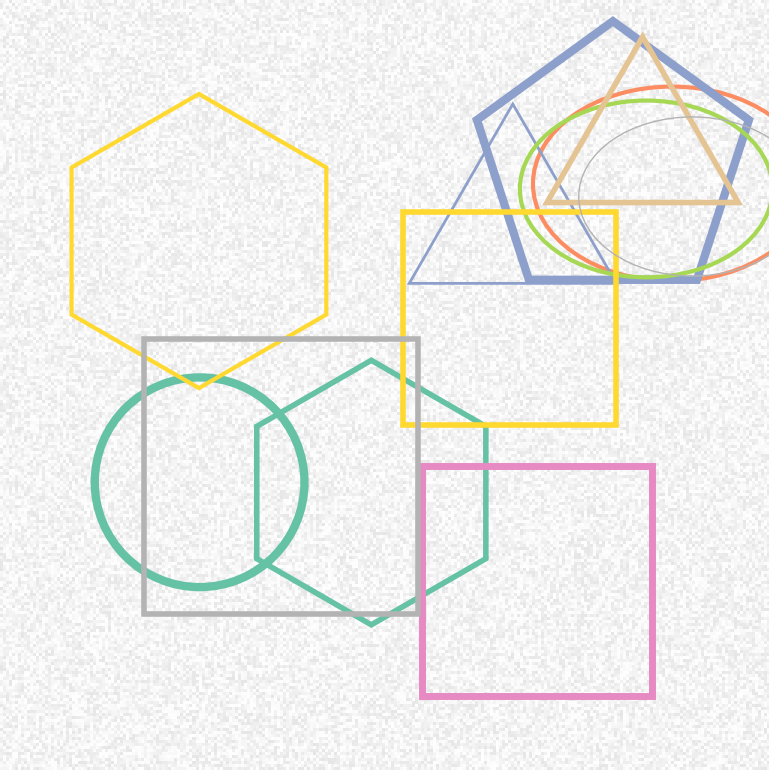[{"shape": "circle", "thickness": 3, "radius": 0.68, "center": [0.259, 0.374]}, {"shape": "hexagon", "thickness": 2, "radius": 0.86, "center": [0.482, 0.36]}, {"shape": "oval", "thickness": 1.5, "radius": 0.9, "center": [0.873, 0.761]}, {"shape": "triangle", "thickness": 1, "radius": 0.78, "center": [0.666, 0.71]}, {"shape": "pentagon", "thickness": 3, "radius": 0.93, "center": [0.796, 0.787]}, {"shape": "square", "thickness": 2.5, "radius": 0.75, "center": [0.697, 0.245]}, {"shape": "oval", "thickness": 1.5, "radius": 0.82, "center": [0.839, 0.755]}, {"shape": "hexagon", "thickness": 1.5, "radius": 0.95, "center": [0.258, 0.687]}, {"shape": "square", "thickness": 2, "radius": 0.69, "center": [0.661, 0.586]}, {"shape": "triangle", "thickness": 2, "radius": 0.72, "center": [0.835, 0.809]}, {"shape": "oval", "thickness": 0.5, "radius": 0.74, "center": [0.899, 0.745]}, {"shape": "square", "thickness": 2, "radius": 0.89, "center": [0.365, 0.381]}]